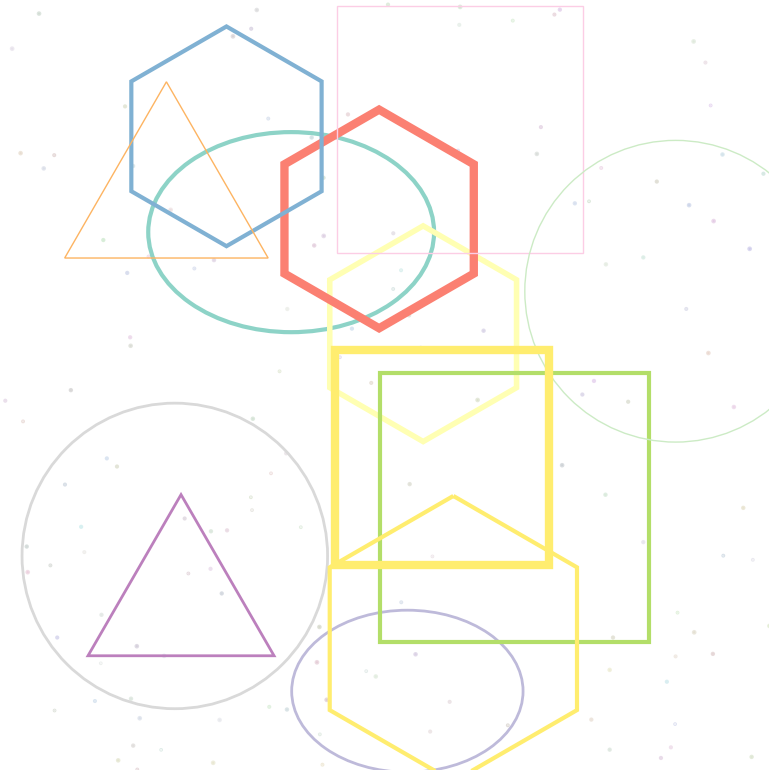[{"shape": "oval", "thickness": 1.5, "radius": 0.93, "center": [0.378, 0.699]}, {"shape": "hexagon", "thickness": 2, "radius": 0.7, "center": [0.55, 0.567]}, {"shape": "oval", "thickness": 1, "radius": 0.75, "center": [0.529, 0.102]}, {"shape": "hexagon", "thickness": 3, "radius": 0.71, "center": [0.492, 0.716]}, {"shape": "hexagon", "thickness": 1.5, "radius": 0.71, "center": [0.294, 0.823]}, {"shape": "triangle", "thickness": 0.5, "radius": 0.76, "center": [0.216, 0.741]}, {"shape": "square", "thickness": 1.5, "radius": 0.87, "center": [0.669, 0.341]}, {"shape": "square", "thickness": 0.5, "radius": 0.8, "center": [0.597, 0.832]}, {"shape": "circle", "thickness": 1, "radius": 0.99, "center": [0.227, 0.278]}, {"shape": "triangle", "thickness": 1, "radius": 0.7, "center": [0.235, 0.218]}, {"shape": "circle", "thickness": 0.5, "radius": 0.98, "center": [0.877, 0.622]}, {"shape": "hexagon", "thickness": 1.5, "radius": 0.93, "center": [0.589, 0.171]}, {"shape": "square", "thickness": 3, "radius": 0.7, "center": [0.574, 0.406]}]